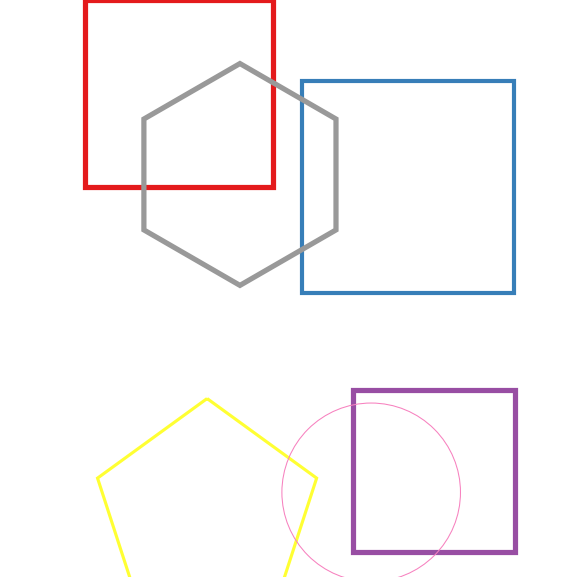[{"shape": "square", "thickness": 2.5, "radius": 0.81, "center": [0.31, 0.837]}, {"shape": "square", "thickness": 2, "radius": 0.92, "center": [0.707, 0.676]}, {"shape": "square", "thickness": 2.5, "radius": 0.7, "center": [0.751, 0.184]}, {"shape": "pentagon", "thickness": 1.5, "radius": 1.0, "center": [0.359, 0.11]}, {"shape": "circle", "thickness": 0.5, "radius": 0.77, "center": [0.643, 0.147]}, {"shape": "hexagon", "thickness": 2.5, "radius": 0.96, "center": [0.415, 0.697]}]